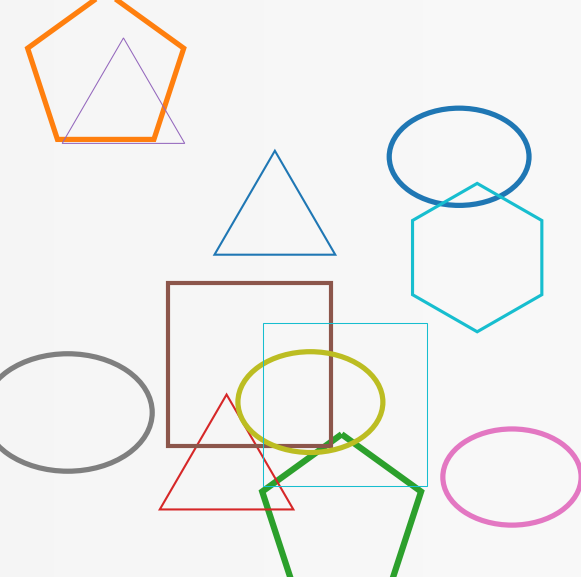[{"shape": "triangle", "thickness": 1, "radius": 0.6, "center": [0.473, 0.618]}, {"shape": "oval", "thickness": 2.5, "radius": 0.6, "center": [0.79, 0.728]}, {"shape": "pentagon", "thickness": 2.5, "radius": 0.71, "center": [0.182, 0.872]}, {"shape": "pentagon", "thickness": 3, "radius": 0.72, "center": [0.588, 0.104]}, {"shape": "triangle", "thickness": 1, "radius": 0.66, "center": [0.39, 0.183]}, {"shape": "triangle", "thickness": 0.5, "radius": 0.61, "center": [0.212, 0.812]}, {"shape": "square", "thickness": 2, "radius": 0.7, "center": [0.429, 0.368]}, {"shape": "oval", "thickness": 2.5, "radius": 0.59, "center": [0.881, 0.173]}, {"shape": "oval", "thickness": 2.5, "radius": 0.73, "center": [0.117, 0.285]}, {"shape": "oval", "thickness": 2.5, "radius": 0.62, "center": [0.534, 0.303]}, {"shape": "square", "thickness": 0.5, "radius": 0.7, "center": [0.594, 0.299]}, {"shape": "hexagon", "thickness": 1.5, "radius": 0.64, "center": [0.821, 0.553]}]